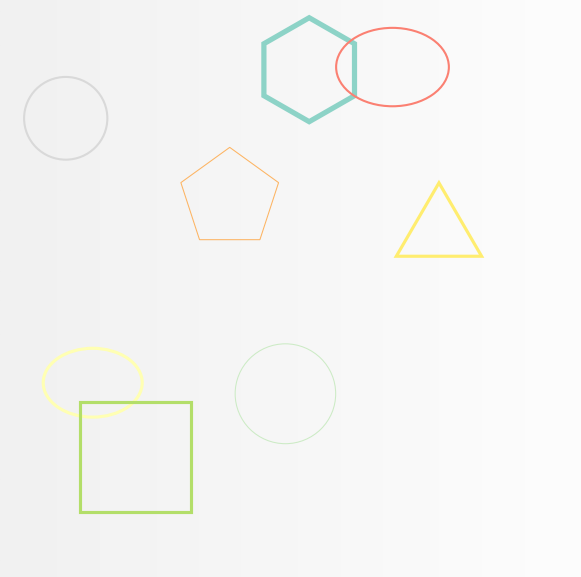[{"shape": "hexagon", "thickness": 2.5, "radius": 0.45, "center": [0.532, 0.878]}, {"shape": "oval", "thickness": 1.5, "radius": 0.43, "center": [0.16, 0.336]}, {"shape": "oval", "thickness": 1, "radius": 0.48, "center": [0.675, 0.883]}, {"shape": "pentagon", "thickness": 0.5, "radius": 0.44, "center": [0.395, 0.656]}, {"shape": "square", "thickness": 1.5, "radius": 0.48, "center": [0.233, 0.208]}, {"shape": "circle", "thickness": 1, "radius": 0.36, "center": [0.113, 0.794]}, {"shape": "circle", "thickness": 0.5, "radius": 0.43, "center": [0.491, 0.317]}, {"shape": "triangle", "thickness": 1.5, "radius": 0.42, "center": [0.755, 0.598]}]